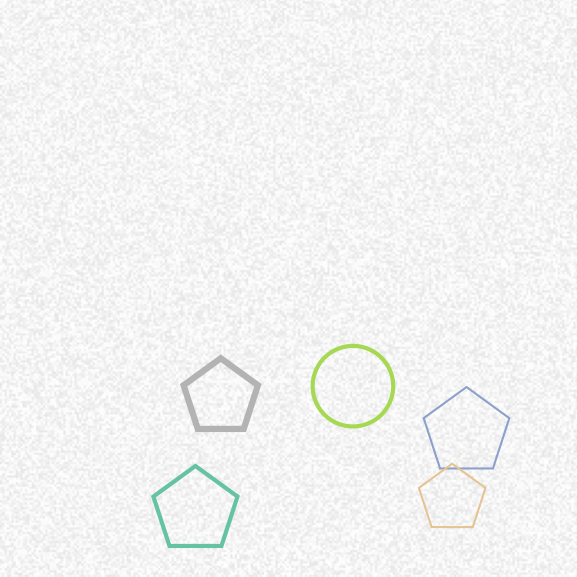[{"shape": "pentagon", "thickness": 2, "radius": 0.38, "center": [0.338, 0.116]}, {"shape": "pentagon", "thickness": 1, "radius": 0.39, "center": [0.808, 0.251]}, {"shape": "circle", "thickness": 2, "radius": 0.35, "center": [0.611, 0.33]}, {"shape": "pentagon", "thickness": 1, "radius": 0.3, "center": [0.783, 0.135]}, {"shape": "pentagon", "thickness": 3, "radius": 0.34, "center": [0.382, 0.311]}]